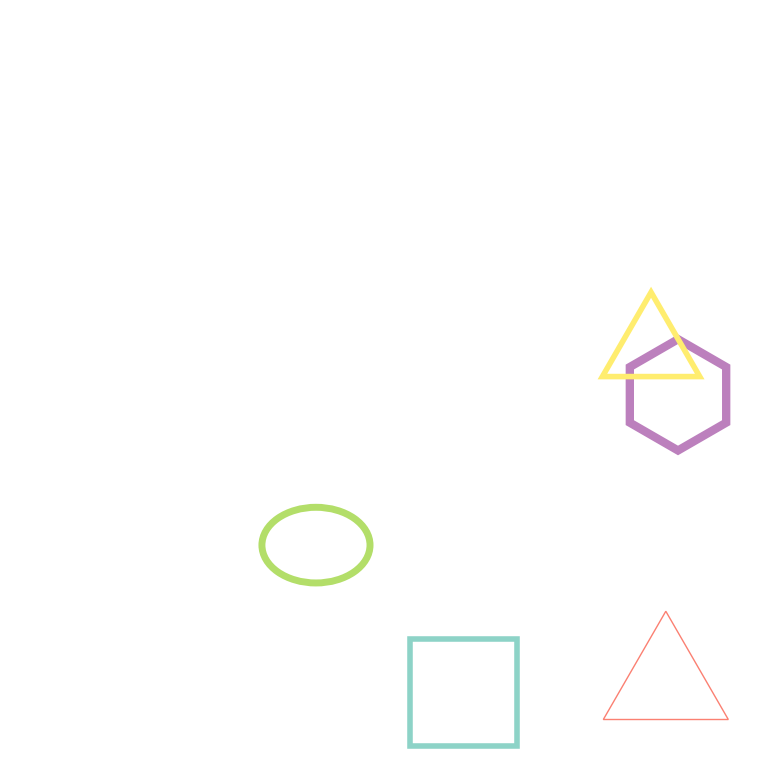[{"shape": "square", "thickness": 2, "radius": 0.35, "center": [0.602, 0.101]}, {"shape": "triangle", "thickness": 0.5, "radius": 0.47, "center": [0.865, 0.112]}, {"shape": "oval", "thickness": 2.5, "radius": 0.35, "center": [0.41, 0.292]}, {"shape": "hexagon", "thickness": 3, "radius": 0.36, "center": [0.881, 0.487]}, {"shape": "triangle", "thickness": 2, "radius": 0.36, "center": [0.846, 0.547]}]